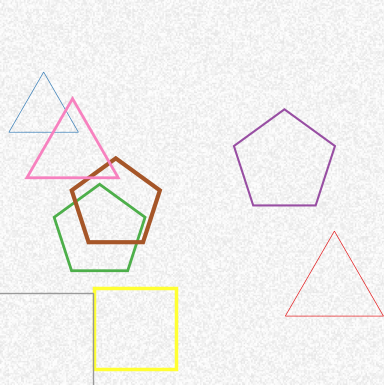[{"shape": "triangle", "thickness": 0.5, "radius": 0.74, "center": [0.869, 0.253]}, {"shape": "triangle", "thickness": 0.5, "radius": 0.52, "center": [0.113, 0.709]}, {"shape": "pentagon", "thickness": 2, "radius": 0.62, "center": [0.259, 0.397]}, {"shape": "pentagon", "thickness": 1.5, "radius": 0.69, "center": [0.739, 0.578]}, {"shape": "square", "thickness": 2.5, "radius": 0.53, "center": [0.35, 0.147]}, {"shape": "pentagon", "thickness": 3, "radius": 0.6, "center": [0.301, 0.468]}, {"shape": "triangle", "thickness": 2, "radius": 0.68, "center": [0.188, 0.607]}, {"shape": "square", "thickness": 1, "radius": 0.67, "center": [0.108, 0.104]}]